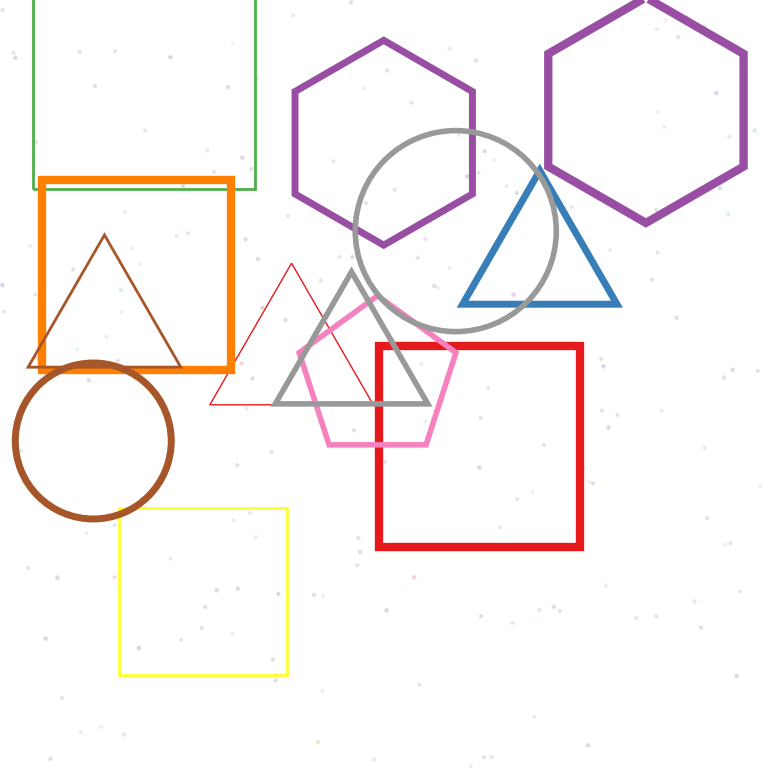[{"shape": "square", "thickness": 3, "radius": 0.65, "center": [0.623, 0.421]}, {"shape": "triangle", "thickness": 0.5, "radius": 0.61, "center": [0.379, 0.536]}, {"shape": "triangle", "thickness": 2.5, "radius": 0.58, "center": [0.701, 0.663]}, {"shape": "square", "thickness": 1, "radius": 0.72, "center": [0.187, 0.899]}, {"shape": "hexagon", "thickness": 3, "radius": 0.73, "center": [0.839, 0.857]}, {"shape": "hexagon", "thickness": 2.5, "radius": 0.67, "center": [0.498, 0.815]}, {"shape": "square", "thickness": 3, "radius": 0.61, "center": [0.177, 0.643]}, {"shape": "square", "thickness": 1, "radius": 0.54, "center": [0.264, 0.232]}, {"shape": "triangle", "thickness": 1, "radius": 0.57, "center": [0.136, 0.58]}, {"shape": "circle", "thickness": 2.5, "radius": 0.51, "center": [0.121, 0.427]}, {"shape": "pentagon", "thickness": 2, "radius": 0.54, "center": [0.49, 0.509]}, {"shape": "circle", "thickness": 2, "radius": 0.65, "center": [0.592, 0.7]}, {"shape": "triangle", "thickness": 2, "radius": 0.57, "center": [0.457, 0.533]}]